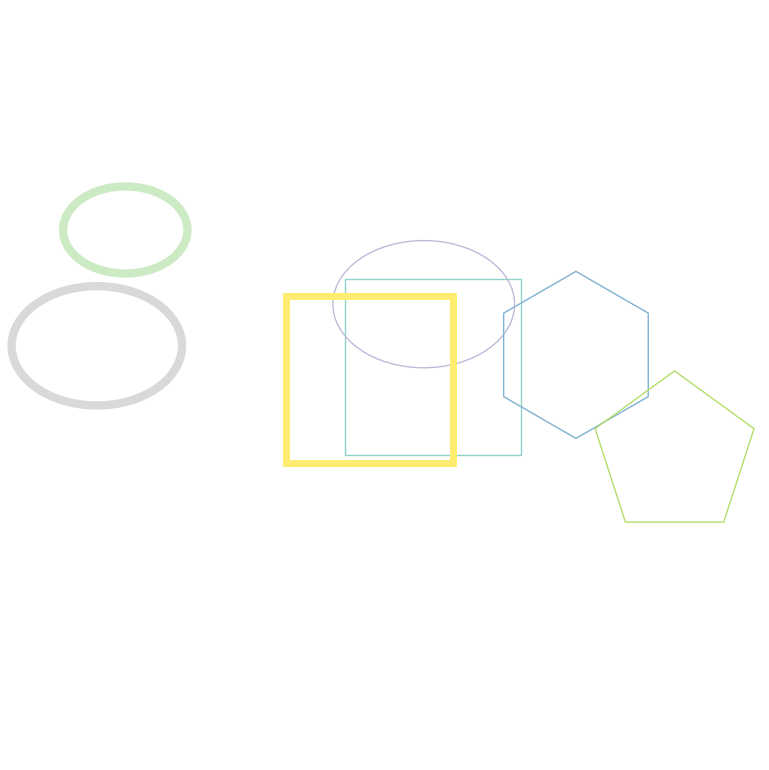[{"shape": "square", "thickness": 0.5, "radius": 0.57, "center": [0.562, 0.523]}, {"shape": "oval", "thickness": 0.5, "radius": 0.59, "center": [0.55, 0.605]}, {"shape": "hexagon", "thickness": 0.5, "radius": 0.54, "center": [0.748, 0.539]}, {"shape": "pentagon", "thickness": 0.5, "radius": 0.54, "center": [0.876, 0.41]}, {"shape": "oval", "thickness": 3, "radius": 0.55, "center": [0.126, 0.551]}, {"shape": "oval", "thickness": 3, "radius": 0.4, "center": [0.163, 0.701]}, {"shape": "square", "thickness": 2.5, "radius": 0.54, "center": [0.48, 0.507]}]